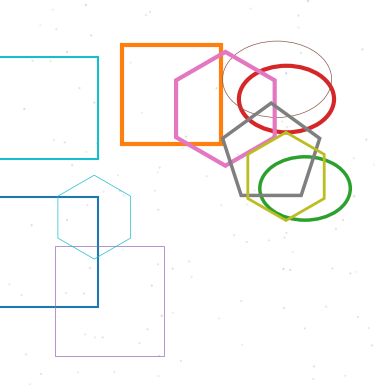[{"shape": "square", "thickness": 1.5, "radius": 0.71, "center": [0.112, 0.346]}, {"shape": "square", "thickness": 3, "radius": 0.64, "center": [0.445, 0.754]}, {"shape": "oval", "thickness": 2.5, "radius": 0.59, "center": [0.792, 0.51]}, {"shape": "oval", "thickness": 3, "radius": 0.62, "center": [0.744, 0.743]}, {"shape": "square", "thickness": 0.5, "radius": 0.71, "center": [0.285, 0.218]}, {"shape": "oval", "thickness": 0.5, "radius": 0.71, "center": [0.72, 0.794]}, {"shape": "hexagon", "thickness": 3, "radius": 0.74, "center": [0.585, 0.717]}, {"shape": "pentagon", "thickness": 2.5, "radius": 0.66, "center": [0.704, 0.6]}, {"shape": "hexagon", "thickness": 2, "radius": 0.57, "center": [0.743, 0.542]}, {"shape": "square", "thickness": 1.5, "radius": 0.66, "center": [0.121, 0.719]}, {"shape": "hexagon", "thickness": 0.5, "radius": 0.54, "center": [0.245, 0.436]}]